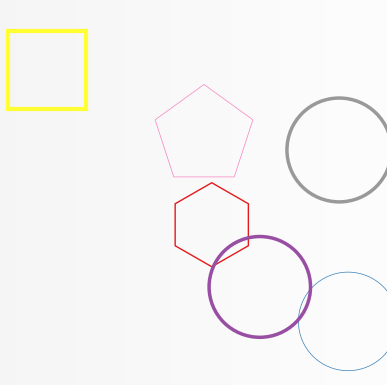[{"shape": "hexagon", "thickness": 1, "radius": 0.55, "center": [0.546, 0.416]}, {"shape": "circle", "thickness": 0.5, "radius": 0.64, "center": [0.898, 0.165]}, {"shape": "circle", "thickness": 2.5, "radius": 0.65, "center": [0.67, 0.255]}, {"shape": "square", "thickness": 3, "radius": 0.5, "center": [0.122, 0.819]}, {"shape": "pentagon", "thickness": 0.5, "radius": 0.66, "center": [0.526, 0.648]}, {"shape": "circle", "thickness": 2.5, "radius": 0.67, "center": [0.875, 0.61]}]